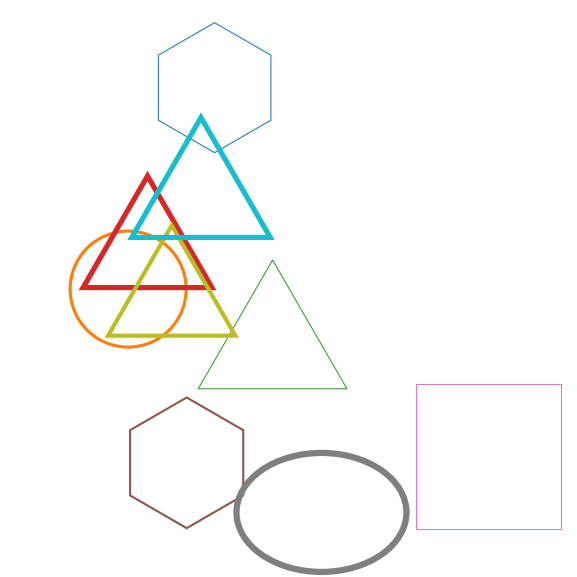[{"shape": "hexagon", "thickness": 0.5, "radius": 0.56, "center": [0.372, 0.847]}, {"shape": "circle", "thickness": 1.5, "radius": 0.5, "center": [0.222, 0.499]}, {"shape": "triangle", "thickness": 0.5, "radius": 0.74, "center": [0.472, 0.4]}, {"shape": "triangle", "thickness": 2.5, "radius": 0.64, "center": [0.255, 0.566]}, {"shape": "hexagon", "thickness": 1, "radius": 0.57, "center": [0.323, 0.198]}, {"shape": "square", "thickness": 0.5, "radius": 0.63, "center": [0.846, 0.208]}, {"shape": "oval", "thickness": 3, "radius": 0.74, "center": [0.557, 0.112]}, {"shape": "triangle", "thickness": 2, "radius": 0.64, "center": [0.297, 0.482]}, {"shape": "triangle", "thickness": 2.5, "radius": 0.69, "center": [0.348, 0.657]}]